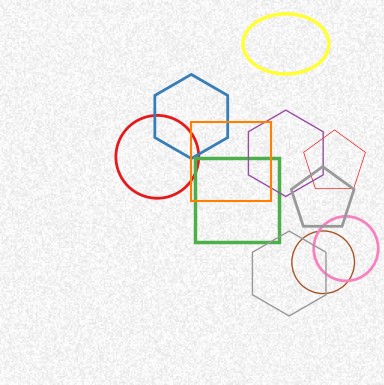[{"shape": "pentagon", "thickness": 0.5, "radius": 0.42, "center": [0.869, 0.578]}, {"shape": "circle", "thickness": 2, "radius": 0.54, "center": [0.409, 0.593]}, {"shape": "hexagon", "thickness": 2, "radius": 0.55, "center": [0.497, 0.697]}, {"shape": "square", "thickness": 2.5, "radius": 0.55, "center": [0.615, 0.481]}, {"shape": "hexagon", "thickness": 1, "radius": 0.56, "center": [0.742, 0.602]}, {"shape": "square", "thickness": 1.5, "radius": 0.52, "center": [0.6, 0.58]}, {"shape": "oval", "thickness": 2.5, "radius": 0.56, "center": [0.743, 0.886]}, {"shape": "circle", "thickness": 1, "radius": 0.41, "center": [0.839, 0.319]}, {"shape": "circle", "thickness": 2, "radius": 0.42, "center": [0.899, 0.354]}, {"shape": "pentagon", "thickness": 2, "radius": 0.43, "center": [0.838, 0.482]}, {"shape": "hexagon", "thickness": 1, "radius": 0.55, "center": [0.751, 0.29]}]